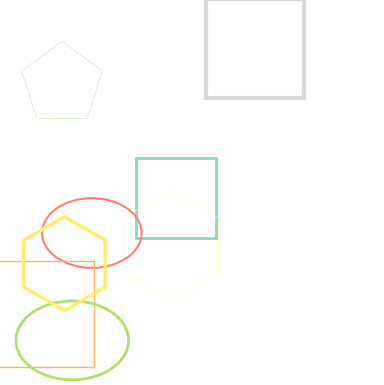[{"shape": "square", "thickness": 2, "radius": 0.52, "center": [0.457, 0.486]}, {"shape": "hexagon", "thickness": 0.5, "radius": 0.71, "center": [0.444, 0.362]}, {"shape": "oval", "thickness": 1.5, "radius": 0.65, "center": [0.239, 0.395]}, {"shape": "square", "thickness": 1, "radius": 0.69, "center": [0.106, 0.184]}, {"shape": "oval", "thickness": 2, "radius": 0.73, "center": [0.188, 0.116]}, {"shape": "square", "thickness": 3, "radius": 0.64, "center": [0.662, 0.874]}, {"shape": "pentagon", "thickness": 0.5, "radius": 0.55, "center": [0.161, 0.782]}, {"shape": "hexagon", "thickness": 2.5, "radius": 0.61, "center": [0.167, 0.315]}]